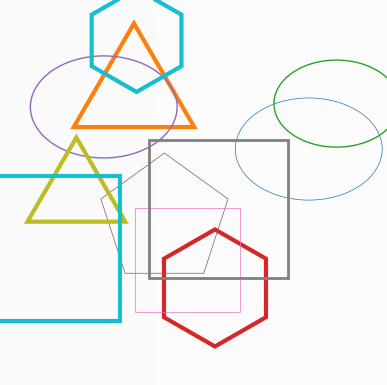[{"shape": "oval", "thickness": 0.5, "radius": 0.95, "center": [0.797, 0.613]}, {"shape": "triangle", "thickness": 3, "radius": 0.9, "center": [0.346, 0.76]}, {"shape": "oval", "thickness": 1, "radius": 0.81, "center": [0.868, 0.731]}, {"shape": "hexagon", "thickness": 3, "radius": 0.76, "center": [0.555, 0.252]}, {"shape": "oval", "thickness": 1, "radius": 0.95, "center": [0.268, 0.722]}, {"shape": "pentagon", "thickness": 0.5, "radius": 0.86, "center": [0.424, 0.43]}, {"shape": "square", "thickness": 0.5, "radius": 0.67, "center": [0.484, 0.325]}, {"shape": "square", "thickness": 2, "radius": 0.89, "center": [0.564, 0.457]}, {"shape": "triangle", "thickness": 3, "radius": 0.73, "center": [0.197, 0.497]}, {"shape": "square", "thickness": 3, "radius": 0.94, "center": [0.122, 0.354]}, {"shape": "hexagon", "thickness": 3, "radius": 0.67, "center": [0.352, 0.895]}]